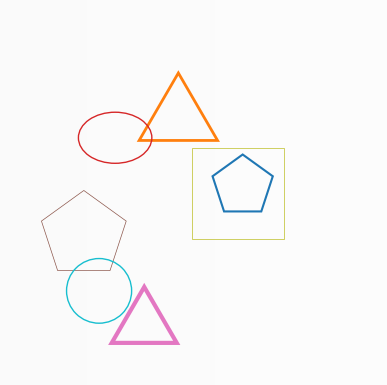[{"shape": "pentagon", "thickness": 1.5, "radius": 0.41, "center": [0.626, 0.517]}, {"shape": "triangle", "thickness": 2, "radius": 0.58, "center": [0.46, 0.694]}, {"shape": "oval", "thickness": 1, "radius": 0.47, "center": [0.297, 0.642]}, {"shape": "pentagon", "thickness": 0.5, "radius": 0.57, "center": [0.216, 0.39]}, {"shape": "triangle", "thickness": 3, "radius": 0.48, "center": [0.372, 0.158]}, {"shape": "square", "thickness": 0.5, "radius": 0.59, "center": [0.614, 0.497]}, {"shape": "circle", "thickness": 1, "radius": 0.42, "center": [0.256, 0.244]}]